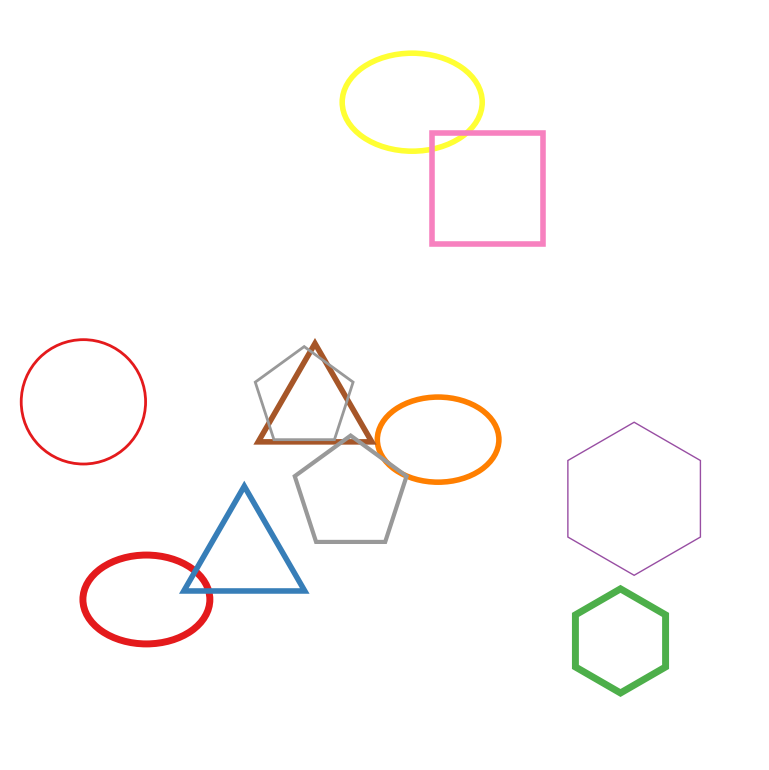[{"shape": "circle", "thickness": 1, "radius": 0.4, "center": [0.108, 0.478]}, {"shape": "oval", "thickness": 2.5, "radius": 0.41, "center": [0.19, 0.221]}, {"shape": "triangle", "thickness": 2, "radius": 0.45, "center": [0.317, 0.278]}, {"shape": "hexagon", "thickness": 2.5, "radius": 0.34, "center": [0.806, 0.168]}, {"shape": "hexagon", "thickness": 0.5, "radius": 0.5, "center": [0.824, 0.352]}, {"shape": "oval", "thickness": 2, "radius": 0.39, "center": [0.569, 0.429]}, {"shape": "oval", "thickness": 2, "radius": 0.45, "center": [0.535, 0.867]}, {"shape": "triangle", "thickness": 2, "radius": 0.43, "center": [0.409, 0.469]}, {"shape": "square", "thickness": 2, "radius": 0.36, "center": [0.633, 0.756]}, {"shape": "pentagon", "thickness": 1, "radius": 0.33, "center": [0.395, 0.483]}, {"shape": "pentagon", "thickness": 1.5, "radius": 0.38, "center": [0.455, 0.358]}]